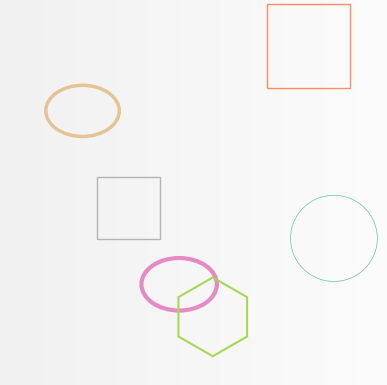[{"shape": "circle", "thickness": 0.5, "radius": 0.56, "center": [0.862, 0.381]}, {"shape": "square", "thickness": 1, "radius": 0.54, "center": [0.796, 0.88]}, {"shape": "oval", "thickness": 3, "radius": 0.49, "center": [0.462, 0.262]}, {"shape": "hexagon", "thickness": 1.5, "radius": 0.51, "center": [0.549, 0.177]}, {"shape": "oval", "thickness": 2.5, "radius": 0.47, "center": [0.213, 0.712]}, {"shape": "square", "thickness": 1, "radius": 0.41, "center": [0.333, 0.46]}]